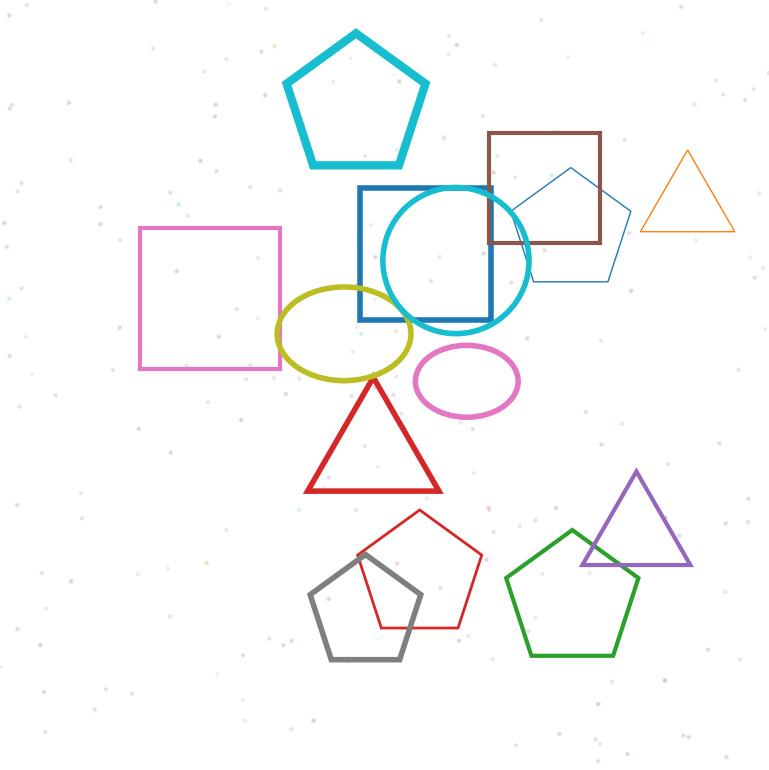[{"shape": "square", "thickness": 2, "radius": 0.43, "center": [0.552, 0.67]}, {"shape": "pentagon", "thickness": 0.5, "radius": 0.41, "center": [0.741, 0.7]}, {"shape": "triangle", "thickness": 0.5, "radius": 0.35, "center": [0.893, 0.734]}, {"shape": "pentagon", "thickness": 1.5, "radius": 0.45, "center": [0.743, 0.221]}, {"shape": "pentagon", "thickness": 1, "radius": 0.42, "center": [0.545, 0.253]}, {"shape": "triangle", "thickness": 2, "radius": 0.49, "center": [0.485, 0.411]}, {"shape": "triangle", "thickness": 1.5, "radius": 0.4, "center": [0.826, 0.307]}, {"shape": "square", "thickness": 1.5, "radius": 0.36, "center": [0.707, 0.756]}, {"shape": "oval", "thickness": 2, "radius": 0.33, "center": [0.606, 0.505]}, {"shape": "square", "thickness": 1.5, "radius": 0.46, "center": [0.273, 0.612]}, {"shape": "pentagon", "thickness": 2, "radius": 0.38, "center": [0.475, 0.204]}, {"shape": "oval", "thickness": 2, "radius": 0.43, "center": [0.447, 0.566]}, {"shape": "circle", "thickness": 2, "radius": 0.47, "center": [0.592, 0.662]}, {"shape": "pentagon", "thickness": 3, "radius": 0.47, "center": [0.462, 0.862]}]